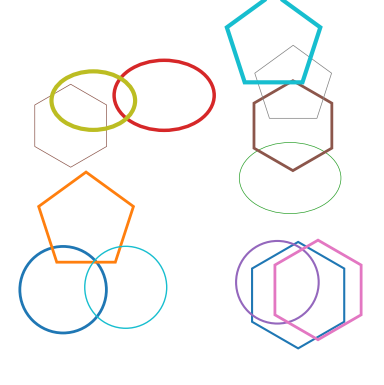[{"shape": "hexagon", "thickness": 1.5, "radius": 0.69, "center": [0.774, 0.233]}, {"shape": "circle", "thickness": 2, "radius": 0.56, "center": [0.164, 0.248]}, {"shape": "pentagon", "thickness": 2, "radius": 0.65, "center": [0.224, 0.424]}, {"shape": "oval", "thickness": 0.5, "radius": 0.66, "center": [0.754, 0.538]}, {"shape": "oval", "thickness": 2.5, "radius": 0.65, "center": [0.426, 0.752]}, {"shape": "circle", "thickness": 1.5, "radius": 0.54, "center": [0.72, 0.267]}, {"shape": "hexagon", "thickness": 2, "radius": 0.58, "center": [0.761, 0.674]}, {"shape": "hexagon", "thickness": 0.5, "radius": 0.54, "center": [0.184, 0.673]}, {"shape": "hexagon", "thickness": 2, "radius": 0.65, "center": [0.826, 0.247]}, {"shape": "pentagon", "thickness": 0.5, "radius": 0.52, "center": [0.762, 0.778]}, {"shape": "oval", "thickness": 3, "radius": 0.54, "center": [0.242, 0.739]}, {"shape": "circle", "thickness": 1, "radius": 0.53, "center": [0.327, 0.254]}, {"shape": "pentagon", "thickness": 3, "radius": 0.64, "center": [0.711, 0.889]}]